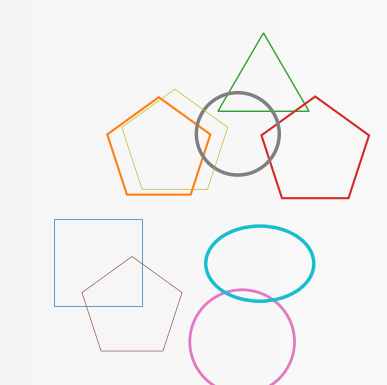[{"shape": "square", "thickness": 0.5, "radius": 0.57, "center": [0.252, 0.317]}, {"shape": "pentagon", "thickness": 1.5, "radius": 0.7, "center": [0.41, 0.608]}, {"shape": "triangle", "thickness": 1, "radius": 0.68, "center": [0.68, 0.779]}, {"shape": "pentagon", "thickness": 1.5, "radius": 0.73, "center": [0.814, 0.603]}, {"shape": "pentagon", "thickness": 0.5, "radius": 0.68, "center": [0.341, 0.198]}, {"shape": "circle", "thickness": 2, "radius": 0.68, "center": [0.625, 0.112]}, {"shape": "circle", "thickness": 2.5, "radius": 0.53, "center": [0.614, 0.652]}, {"shape": "pentagon", "thickness": 0.5, "radius": 0.72, "center": [0.451, 0.625]}, {"shape": "oval", "thickness": 2.5, "radius": 0.7, "center": [0.67, 0.315]}]